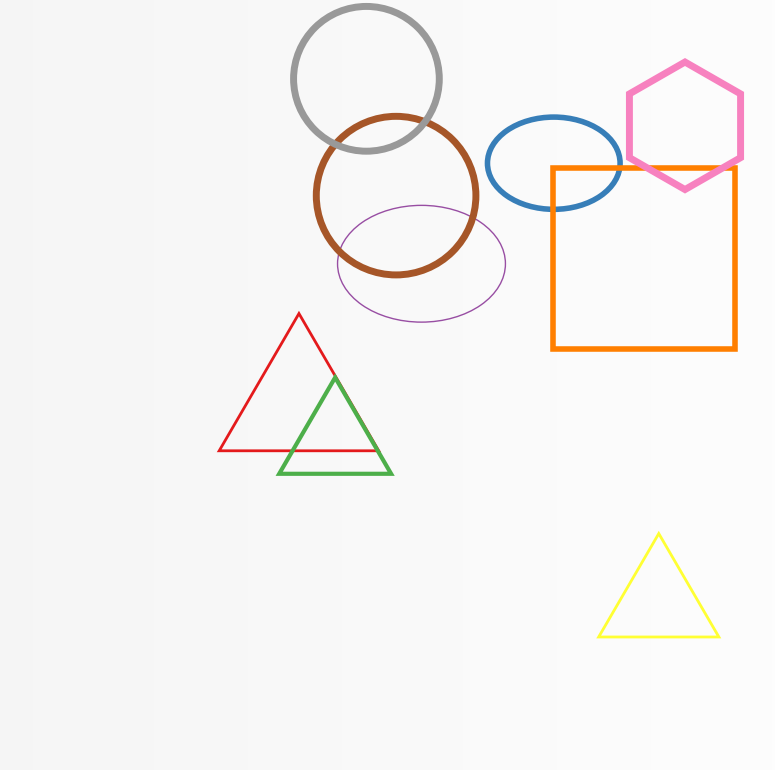[{"shape": "triangle", "thickness": 1, "radius": 0.59, "center": [0.386, 0.474]}, {"shape": "oval", "thickness": 2, "radius": 0.43, "center": [0.715, 0.788]}, {"shape": "triangle", "thickness": 1.5, "radius": 0.42, "center": [0.432, 0.426]}, {"shape": "oval", "thickness": 0.5, "radius": 0.54, "center": [0.544, 0.657]}, {"shape": "square", "thickness": 2, "radius": 0.59, "center": [0.831, 0.664]}, {"shape": "triangle", "thickness": 1, "radius": 0.45, "center": [0.85, 0.218]}, {"shape": "circle", "thickness": 2.5, "radius": 0.51, "center": [0.511, 0.746]}, {"shape": "hexagon", "thickness": 2.5, "radius": 0.41, "center": [0.884, 0.837]}, {"shape": "circle", "thickness": 2.5, "radius": 0.47, "center": [0.473, 0.898]}]